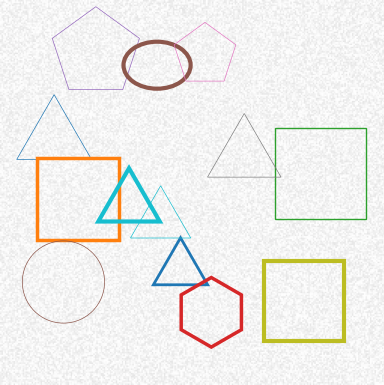[{"shape": "triangle", "thickness": 2, "radius": 0.41, "center": [0.469, 0.301]}, {"shape": "triangle", "thickness": 0.5, "radius": 0.56, "center": [0.141, 0.642]}, {"shape": "square", "thickness": 2.5, "radius": 0.53, "center": [0.203, 0.483]}, {"shape": "square", "thickness": 1, "radius": 0.59, "center": [0.832, 0.548]}, {"shape": "hexagon", "thickness": 2.5, "radius": 0.45, "center": [0.549, 0.189]}, {"shape": "pentagon", "thickness": 0.5, "radius": 0.6, "center": [0.249, 0.864]}, {"shape": "circle", "thickness": 0.5, "radius": 0.53, "center": [0.165, 0.268]}, {"shape": "oval", "thickness": 3, "radius": 0.44, "center": [0.408, 0.831]}, {"shape": "pentagon", "thickness": 0.5, "radius": 0.42, "center": [0.532, 0.858]}, {"shape": "triangle", "thickness": 0.5, "radius": 0.55, "center": [0.634, 0.595]}, {"shape": "square", "thickness": 3, "radius": 0.52, "center": [0.791, 0.219]}, {"shape": "triangle", "thickness": 3, "radius": 0.46, "center": [0.335, 0.471]}, {"shape": "triangle", "thickness": 0.5, "radius": 0.45, "center": [0.417, 0.427]}]